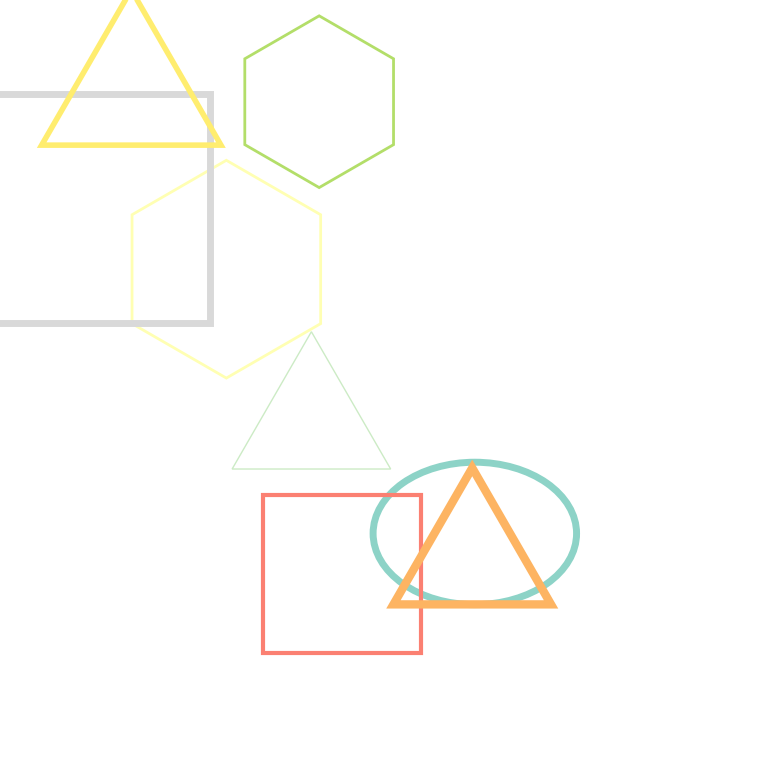[{"shape": "oval", "thickness": 2.5, "radius": 0.66, "center": [0.617, 0.307]}, {"shape": "hexagon", "thickness": 1, "radius": 0.71, "center": [0.294, 0.65]}, {"shape": "square", "thickness": 1.5, "radius": 0.51, "center": [0.444, 0.254]}, {"shape": "triangle", "thickness": 3, "radius": 0.59, "center": [0.613, 0.274]}, {"shape": "hexagon", "thickness": 1, "radius": 0.56, "center": [0.415, 0.868]}, {"shape": "square", "thickness": 2.5, "radius": 0.74, "center": [0.124, 0.729]}, {"shape": "triangle", "thickness": 0.5, "radius": 0.59, "center": [0.404, 0.45]}, {"shape": "triangle", "thickness": 2, "radius": 0.67, "center": [0.171, 0.879]}]